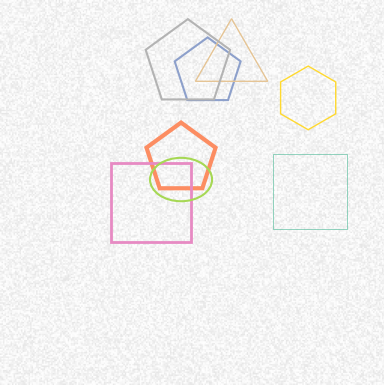[{"shape": "square", "thickness": 0.5, "radius": 0.48, "center": [0.805, 0.502]}, {"shape": "pentagon", "thickness": 3, "radius": 0.47, "center": [0.47, 0.587]}, {"shape": "pentagon", "thickness": 1.5, "radius": 0.45, "center": [0.539, 0.813]}, {"shape": "square", "thickness": 2, "radius": 0.52, "center": [0.392, 0.474]}, {"shape": "oval", "thickness": 1.5, "radius": 0.4, "center": [0.47, 0.534]}, {"shape": "hexagon", "thickness": 1, "radius": 0.41, "center": [0.8, 0.746]}, {"shape": "triangle", "thickness": 1, "radius": 0.54, "center": [0.601, 0.843]}, {"shape": "pentagon", "thickness": 1.5, "radius": 0.58, "center": [0.488, 0.835]}]